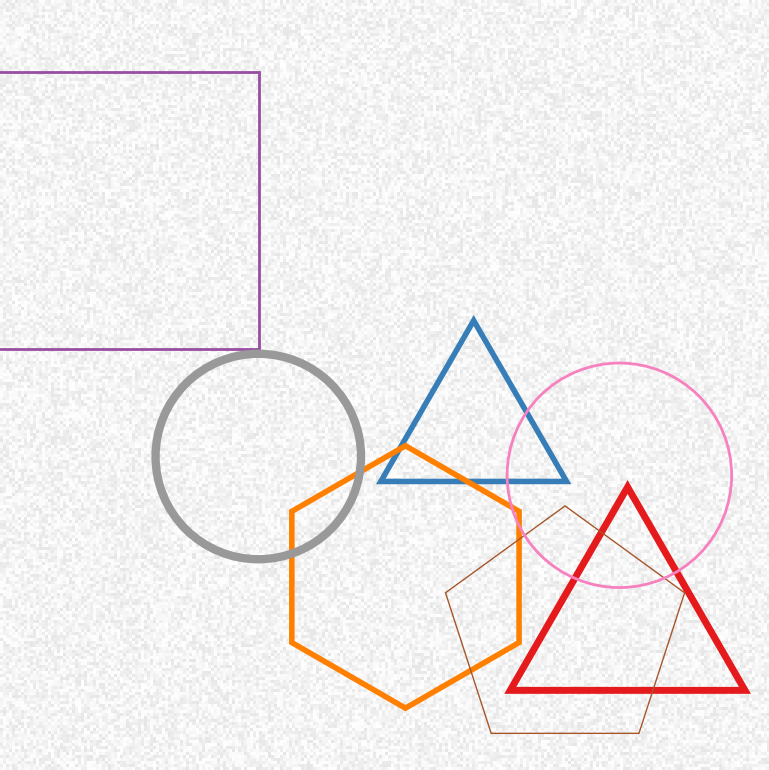[{"shape": "triangle", "thickness": 2.5, "radius": 0.88, "center": [0.815, 0.191]}, {"shape": "triangle", "thickness": 2, "radius": 0.7, "center": [0.615, 0.444]}, {"shape": "square", "thickness": 1, "radius": 0.9, "center": [0.156, 0.727]}, {"shape": "hexagon", "thickness": 2, "radius": 0.85, "center": [0.527, 0.251]}, {"shape": "pentagon", "thickness": 0.5, "radius": 0.82, "center": [0.734, 0.18]}, {"shape": "circle", "thickness": 1, "radius": 0.73, "center": [0.804, 0.383]}, {"shape": "circle", "thickness": 3, "radius": 0.67, "center": [0.335, 0.407]}]